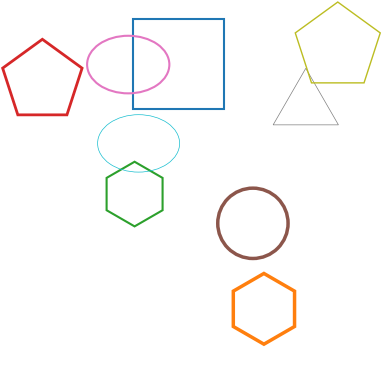[{"shape": "square", "thickness": 1.5, "radius": 0.59, "center": [0.464, 0.833]}, {"shape": "hexagon", "thickness": 2.5, "radius": 0.46, "center": [0.686, 0.198]}, {"shape": "hexagon", "thickness": 1.5, "radius": 0.42, "center": [0.35, 0.496]}, {"shape": "pentagon", "thickness": 2, "radius": 0.54, "center": [0.11, 0.789]}, {"shape": "circle", "thickness": 2.5, "radius": 0.46, "center": [0.657, 0.42]}, {"shape": "oval", "thickness": 1.5, "radius": 0.53, "center": [0.333, 0.832]}, {"shape": "triangle", "thickness": 0.5, "radius": 0.49, "center": [0.794, 0.725]}, {"shape": "pentagon", "thickness": 1, "radius": 0.58, "center": [0.877, 0.879]}, {"shape": "oval", "thickness": 0.5, "radius": 0.53, "center": [0.36, 0.628]}]